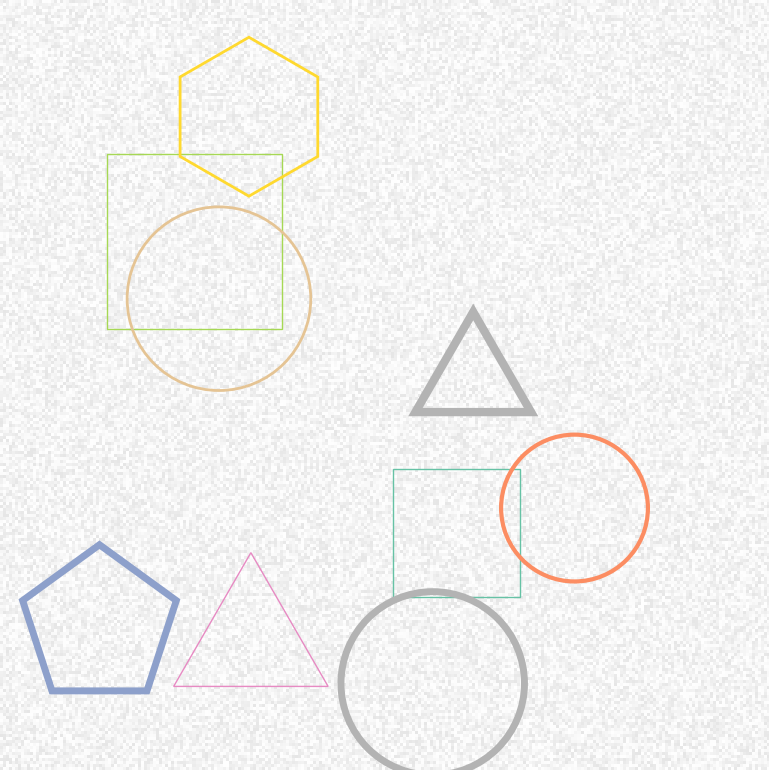[{"shape": "square", "thickness": 0.5, "radius": 0.41, "center": [0.593, 0.308]}, {"shape": "circle", "thickness": 1.5, "radius": 0.48, "center": [0.746, 0.34]}, {"shape": "pentagon", "thickness": 2.5, "radius": 0.52, "center": [0.129, 0.188]}, {"shape": "triangle", "thickness": 0.5, "radius": 0.58, "center": [0.326, 0.166]}, {"shape": "square", "thickness": 0.5, "radius": 0.57, "center": [0.253, 0.686]}, {"shape": "hexagon", "thickness": 1, "radius": 0.52, "center": [0.323, 0.848]}, {"shape": "circle", "thickness": 1, "radius": 0.6, "center": [0.284, 0.612]}, {"shape": "circle", "thickness": 2.5, "radius": 0.6, "center": [0.562, 0.112]}, {"shape": "triangle", "thickness": 3, "radius": 0.43, "center": [0.615, 0.508]}]